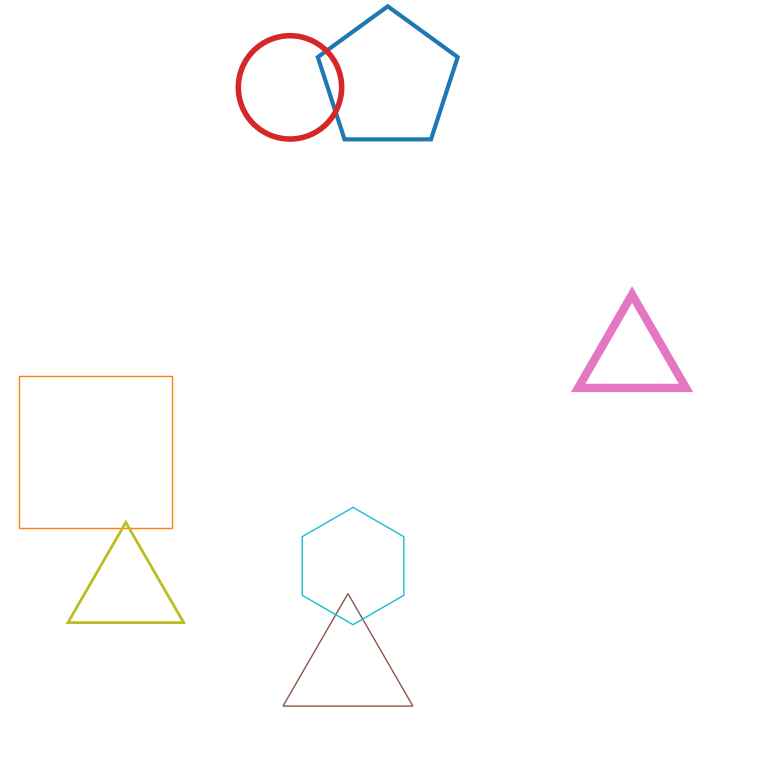[{"shape": "pentagon", "thickness": 1.5, "radius": 0.48, "center": [0.504, 0.896]}, {"shape": "square", "thickness": 0.5, "radius": 0.49, "center": [0.124, 0.413]}, {"shape": "circle", "thickness": 2, "radius": 0.34, "center": [0.377, 0.887]}, {"shape": "triangle", "thickness": 0.5, "radius": 0.49, "center": [0.452, 0.132]}, {"shape": "triangle", "thickness": 3, "radius": 0.4, "center": [0.821, 0.537]}, {"shape": "triangle", "thickness": 1, "radius": 0.43, "center": [0.163, 0.235]}, {"shape": "hexagon", "thickness": 0.5, "radius": 0.38, "center": [0.459, 0.265]}]